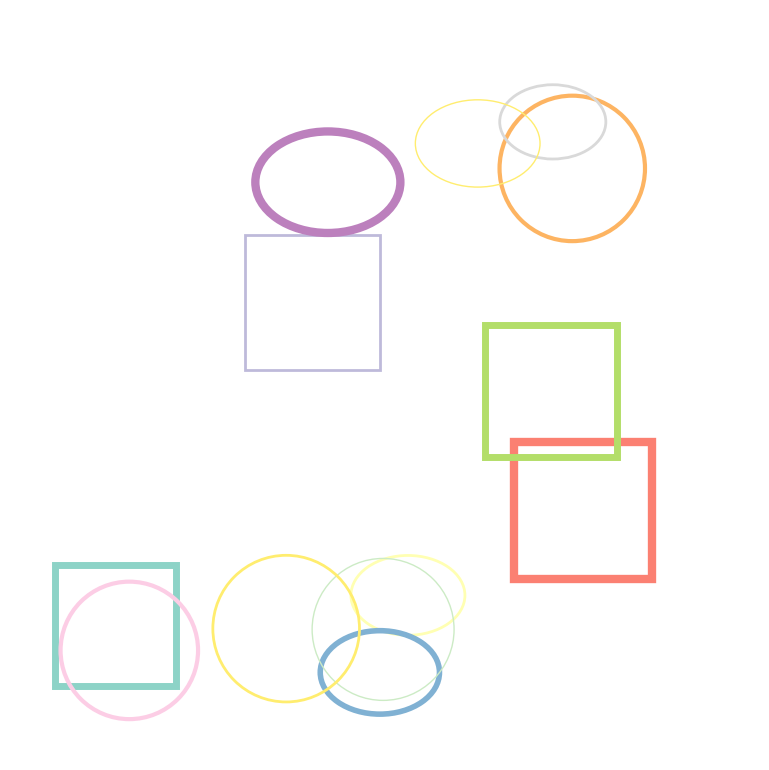[{"shape": "square", "thickness": 2.5, "radius": 0.39, "center": [0.15, 0.188]}, {"shape": "oval", "thickness": 1, "radius": 0.37, "center": [0.53, 0.227]}, {"shape": "square", "thickness": 1, "radius": 0.44, "center": [0.406, 0.608]}, {"shape": "square", "thickness": 3, "radius": 0.45, "center": [0.757, 0.337]}, {"shape": "oval", "thickness": 2, "radius": 0.39, "center": [0.493, 0.127]}, {"shape": "circle", "thickness": 1.5, "radius": 0.47, "center": [0.743, 0.781]}, {"shape": "square", "thickness": 2.5, "radius": 0.43, "center": [0.716, 0.492]}, {"shape": "circle", "thickness": 1.5, "radius": 0.45, "center": [0.168, 0.155]}, {"shape": "oval", "thickness": 1, "radius": 0.34, "center": [0.718, 0.842]}, {"shape": "oval", "thickness": 3, "radius": 0.47, "center": [0.426, 0.763]}, {"shape": "circle", "thickness": 0.5, "radius": 0.46, "center": [0.498, 0.183]}, {"shape": "circle", "thickness": 1, "radius": 0.48, "center": [0.372, 0.184]}, {"shape": "oval", "thickness": 0.5, "radius": 0.4, "center": [0.62, 0.814]}]